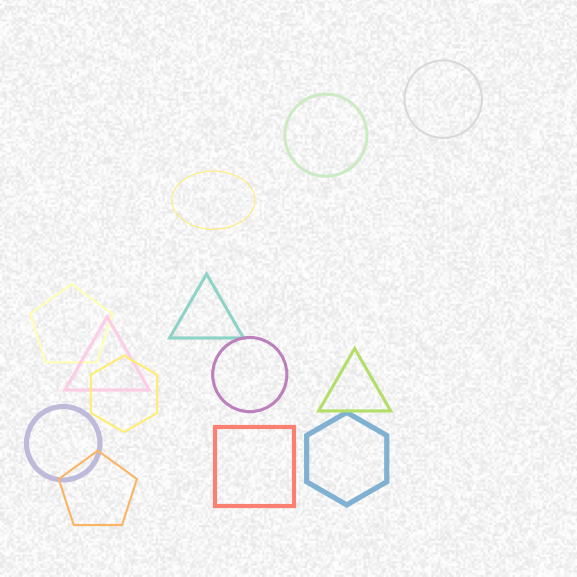[{"shape": "triangle", "thickness": 1.5, "radius": 0.37, "center": [0.358, 0.451]}, {"shape": "pentagon", "thickness": 1, "radius": 0.38, "center": [0.123, 0.432]}, {"shape": "circle", "thickness": 2.5, "radius": 0.32, "center": [0.109, 0.232]}, {"shape": "square", "thickness": 2, "radius": 0.34, "center": [0.44, 0.191]}, {"shape": "hexagon", "thickness": 2.5, "radius": 0.4, "center": [0.6, 0.205]}, {"shape": "pentagon", "thickness": 1, "radius": 0.36, "center": [0.169, 0.148]}, {"shape": "triangle", "thickness": 1.5, "radius": 0.36, "center": [0.614, 0.324]}, {"shape": "triangle", "thickness": 1.5, "radius": 0.42, "center": [0.186, 0.366]}, {"shape": "circle", "thickness": 1, "radius": 0.34, "center": [0.767, 0.827]}, {"shape": "circle", "thickness": 1.5, "radius": 0.32, "center": [0.433, 0.351]}, {"shape": "circle", "thickness": 1.5, "radius": 0.36, "center": [0.564, 0.765]}, {"shape": "oval", "thickness": 0.5, "radius": 0.36, "center": [0.369, 0.653]}, {"shape": "hexagon", "thickness": 1, "radius": 0.33, "center": [0.215, 0.317]}]